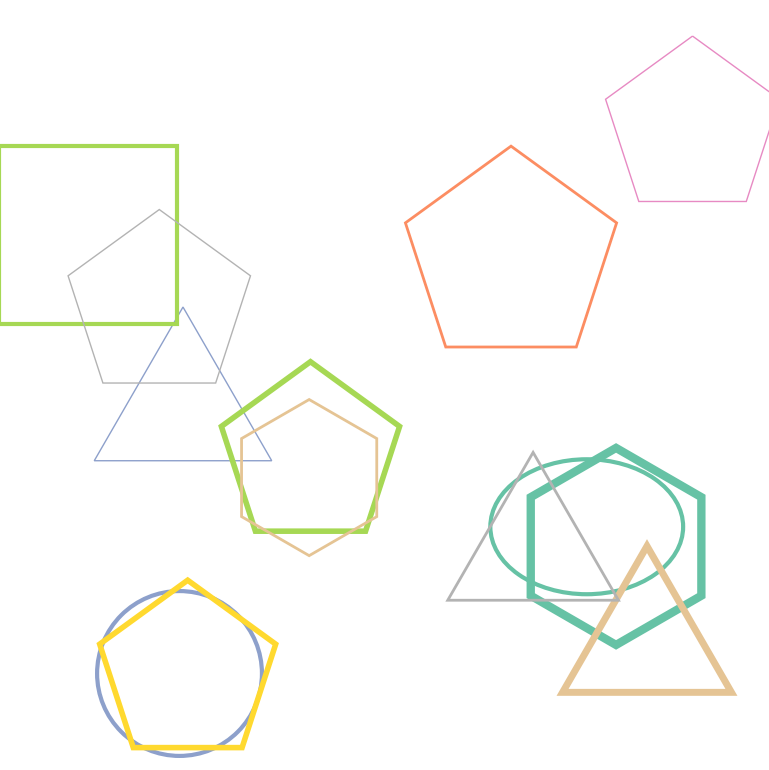[{"shape": "oval", "thickness": 1.5, "radius": 0.63, "center": [0.762, 0.316]}, {"shape": "hexagon", "thickness": 3, "radius": 0.64, "center": [0.8, 0.29]}, {"shape": "pentagon", "thickness": 1, "radius": 0.72, "center": [0.664, 0.666]}, {"shape": "circle", "thickness": 1.5, "radius": 0.54, "center": [0.233, 0.125]}, {"shape": "triangle", "thickness": 0.5, "radius": 0.67, "center": [0.238, 0.468]}, {"shape": "pentagon", "thickness": 0.5, "radius": 0.59, "center": [0.899, 0.834]}, {"shape": "pentagon", "thickness": 2, "radius": 0.61, "center": [0.403, 0.409]}, {"shape": "square", "thickness": 1.5, "radius": 0.58, "center": [0.114, 0.695]}, {"shape": "pentagon", "thickness": 2, "radius": 0.6, "center": [0.244, 0.126]}, {"shape": "triangle", "thickness": 2.5, "radius": 0.63, "center": [0.84, 0.164]}, {"shape": "hexagon", "thickness": 1, "radius": 0.51, "center": [0.402, 0.38]}, {"shape": "triangle", "thickness": 1, "radius": 0.64, "center": [0.692, 0.284]}, {"shape": "pentagon", "thickness": 0.5, "radius": 0.62, "center": [0.207, 0.603]}]